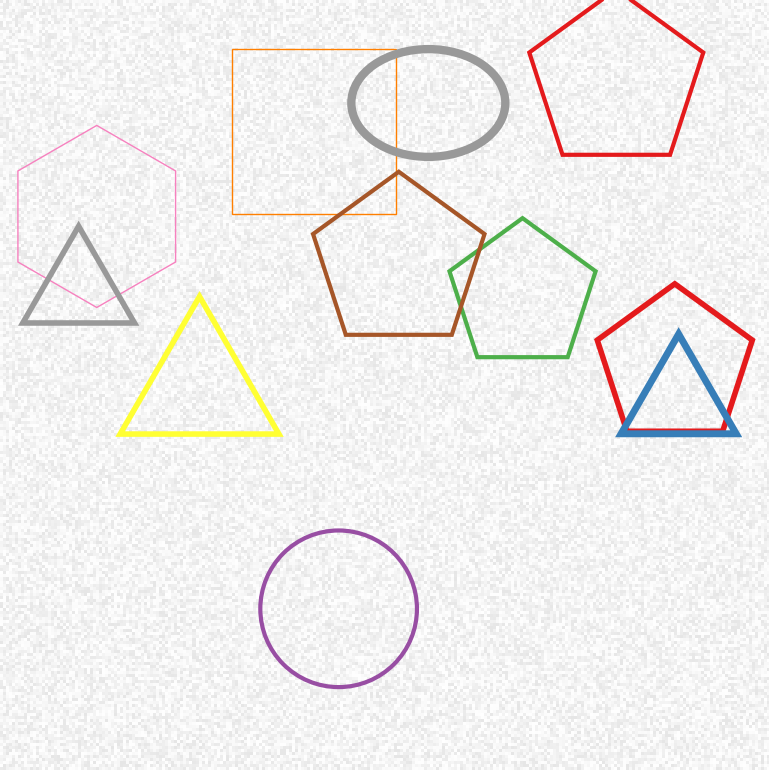[{"shape": "pentagon", "thickness": 1.5, "radius": 0.59, "center": [0.8, 0.895]}, {"shape": "pentagon", "thickness": 2, "radius": 0.53, "center": [0.876, 0.526]}, {"shape": "triangle", "thickness": 2.5, "radius": 0.43, "center": [0.881, 0.48]}, {"shape": "pentagon", "thickness": 1.5, "radius": 0.5, "center": [0.679, 0.617]}, {"shape": "circle", "thickness": 1.5, "radius": 0.51, "center": [0.44, 0.209]}, {"shape": "square", "thickness": 0.5, "radius": 0.53, "center": [0.408, 0.83]}, {"shape": "triangle", "thickness": 2, "radius": 0.6, "center": [0.259, 0.496]}, {"shape": "pentagon", "thickness": 1.5, "radius": 0.59, "center": [0.518, 0.66]}, {"shape": "hexagon", "thickness": 0.5, "radius": 0.59, "center": [0.126, 0.719]}, {"shape": "oval", "thickness": 3, "radius": 0.5, "center": [0.556, 0.866]}, {"shape": "triangle", "thickness": 2, "radius": 0.42, "center": [0.102, 0.622]}]